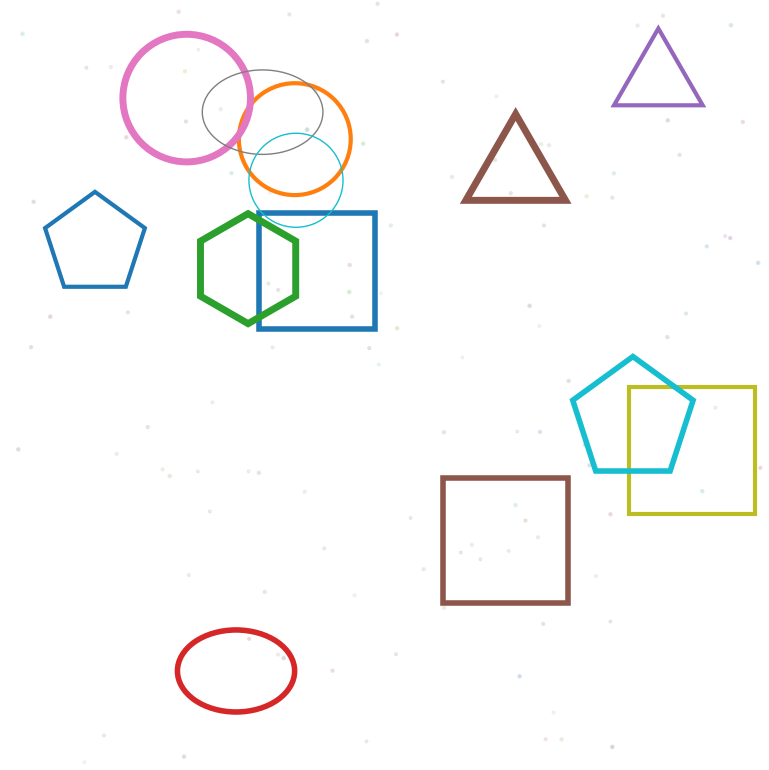[{"shape": "pentagon", "thickness": 1.5, "radius": 0.34, "center": [0.123, 0.683]}, {"shape": "square", "thickness": 2, "radius": 0.38, "center": [0.411, 0.648]}, {"shape": "circle", "thickness": 1.5, "radius": 0.36, "center": [0.383, 0.819]}, {"shape": "hexagon", "thickness": 2.5, "radius": 0.36, "center": [0.322, 0.651]}, {"shape": "oval", "thickness": 2, "radius": 0.38, "center": [0.307, 0.129]}, {"shape": "triangle", "thickness": 1.5, "radius": 0.33, "center": [0.855, 0.896]}, {"shape": "square", "thickness": 2, "radius": 0.41, "center": [0.657, 0.298]}, {"shape": "triangle", "thickness": 2.5, "radius": 0.37, "center": [0.67, 0.777]}, {"shape": "circle", "thickness": 2.5, "radius": 0.41, "center": [0.242, 0.873]}, {"shape": "oval", "thickness": 0.5, "radius": 0.39, "center": [0.341, 0.854]}, {"shape": "square", "thickness": 1.5, "radius": 0.41, "center": [0.899, 0.415]}, {"shape": "pentagon", "thickness": 2, "radius": 0.41, "center": [0.822, 0.455]}, {"shape": "circle", "thickness": 0.5, "radius": 0.31, "center": [0.384, 0.766]}]